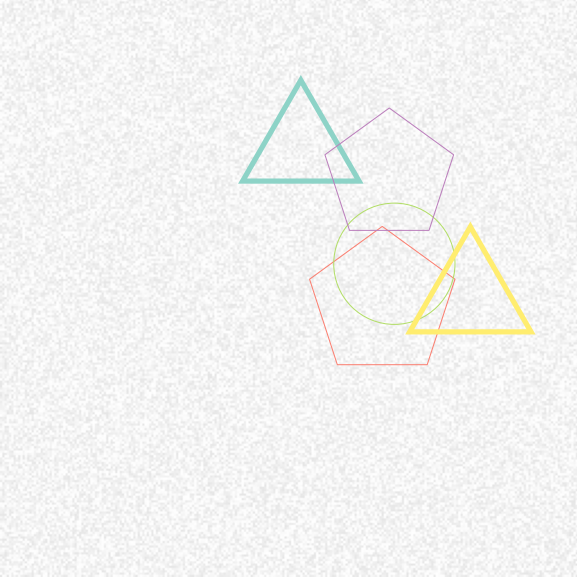[{"shape": "triangle", "thickness": 2.5, "radius": 0.58, "center": [0.521, 0.744]}, {"shape": "pentagon", "thickness": 0.5, "radius": 0.66, "center": [0.662, 0.475]}, {"shape": "circle", "thickness": 0.5, "radius": 0.52, "center": [0.683, 0.542]}, {"shape": "pentagon", "thickness": 0.5, "radius": 0.59, "center": [0.674, 0.695]}, {"shape": "triangle", "thickness": 2.5, "radius": 0.61, "center": [0.814, 0.485]}]